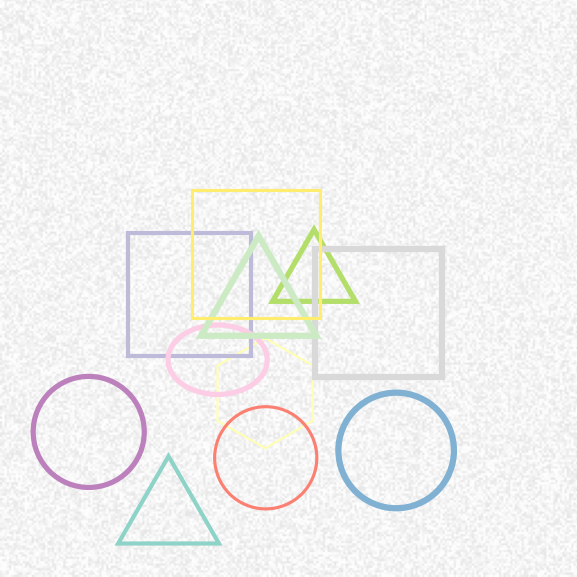[{"shape": "triangle", "thickness": 2, "radius": 0.5, "center": [0.292, 0.108]}, {"shape": "hexagon", "thickness": 1, "radius": 0.48, "center": [0.459, 0.318]}, {"shape": "square", "thickness": 2, "radius": 0.53, "center": [0.328, 0.489]}, {"shape": "circle", "thickness": 1.5, "radius": 0.44, "center": [0.46, 0.206]}, {"shape": "circle", "thickness": 3, "radius": 0.5, "center": [0.686, 0.219]}, {"shape": "triangle", "thickness": 2.5, "radius": 0.41, "center": [0.544, 0.519]}, {"shape": "oval", "thickness": 2.5, "radius": 0.43, "center": [0.377, 0.376]}, {"shape": "square", "thickness": 3, "radius": 0.55, "center": [0.655, 0.457]}, {"shape": "circle", "thickness": 2.5, "radius": 0.48, "center": [0.154, 0.251]}, {"shape": "triangle", "thickness": 3, "radius": 0.58, "center": [0.448, 0.475]}, {"shape": "square", "thickness": 1.5, "radius": 0.55, "center": [0.444, 0.56]}]